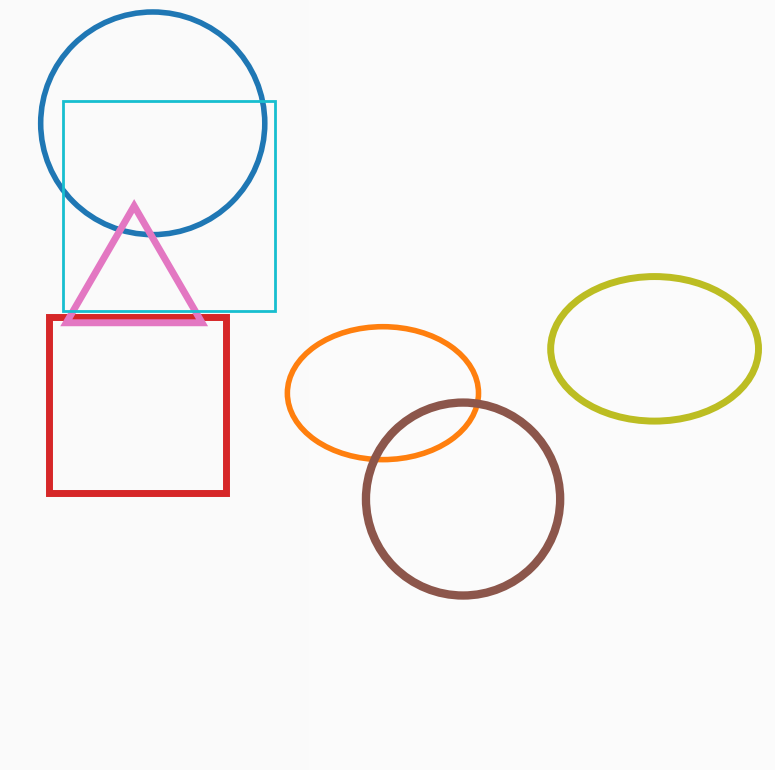[{"shape": "circle", "thickness": 2, "radius": 0.72, "center": [0.197, 0.84]}, {"shape": "oval", "thickness": 2, "radius": 0.62, "center": [0.494, 0.489]}, {"shape": "square", "thickness": 2.5, "radius": 0.57, "center": [0.177, 0.474]}, {"shape": "circle", "thickness": 3, "radius": 0.63, "center": [0.597, 0.352]}, {"shape": "triangle", "thickness": 2.5, "radius": 0.51, "center": [0.173, 0.631]}, {"shape": "oval", "thickness": 2.5, "radius": 0.67, "center": [0.845, 0.547]}, {"shape": "square", "thickness": 1, "radius": 0.68, "center": [0.218, 0.733]}]